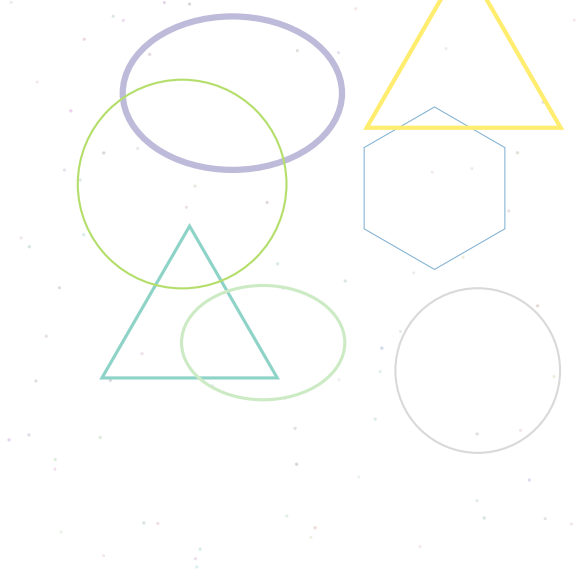[{"shape": "triangle", "thickness": 1.5, "radius": 0.88, "center": [0.328, 0.432]}, {"shape": "oval", "thickness": 3, "radius": 0.95, "center": [0.402, 0.838]}, {"shape": "hexagon", "thickness": 0.5, "radius": 0.7, "center": [0.752, 0.673]}, {"shape": "circle", "thickness": 1, "radius": 0.9, "center": [0.315, 0.68]}, {"shape": "circle", "thickness": 1, "radius": 0.71, "center": [0.827, 0.358]}, {"shape": "oval", "thickness": 1.5, "radius": 0.71, "center": [0.456, 0.406]}, {"shape": "triangle", "thickness": 2, "radius": 0.97, "center": [0.803, 0.875]}]